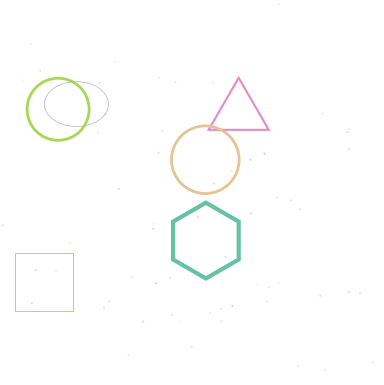[{"shape": "hexagon", "thickness": 3, "radius": 0.49, "center": [0.535, 0.375]}, {"shape": "square", "thickness": 0.5, "radius": 0.37, "center": [0.114, 0.268]}, {"shape": "triangle", "thickness": 1.5, "radius": 0.45, "center": [0.62, 0.708]}, {"shape": "circle", "thickness": 2, "radius": 0.4, "center": [0.151, 0.716]}, {"shape": "circle", "thickness": 2, "radius": 0.44, "center": [0.533, 0.585]}, {"shape": "oval", "thickness": 0.5, "radius": 0.42, "center": [0.198, 0.73]}]